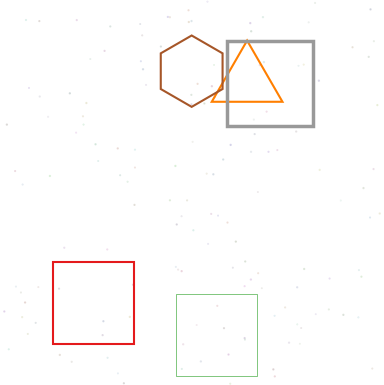[{"shape": "square", "thickness": 1.5, "radius": 0.53, "center": [0.242, 0.213]}, {"shape": "square", "thickness": 0.5, "radius": 0.53, "center": [0.562, 0.13]}, {"shape": "triangle", "thickness": 1.5, "radius": 0.53, "center": [0.642, 0.789]}, {"shape": "hexagon", "thickness": 1.5, "radius": 0.46, "center": [0.498, 0.815]}, {"shape": "square", "thickness": 2.5, "radius": 0.55, "center": [0.701, 0.783]}]